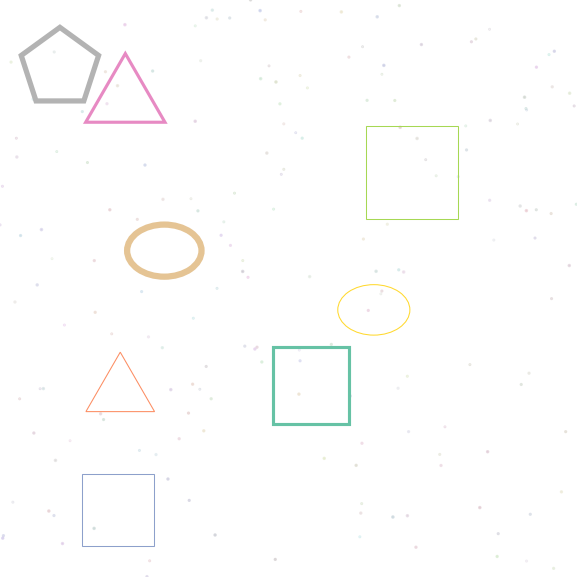[{"shape": "square", "thickness": 1.5, "radius": 0.33, "center": [0.538, 0.331]}, {"shape": "triangle", "thickness": 0.5, "radius": 0.34, "center": [0.208, 0.321]}, {"shape": "square", "thickness": 0.5, "radius": 0.31, "center": [0.205, 0.116]}, {"shape": "triangle", "thickness": 1.5, "radius": 0.4, "center": [0.217, 0.827]}, {"shape": "square", "thickness": 0.5, "radius": 0.4, "center": [0.713, 0.701]}, {"shape": "oval", "thickness": 0.5, "radius": 0.31, "center": [0.647, 0.463]}, {"shape": "oval", "thickness": 3, "radius": 0.32, "center": [0.285, 0.565]}, {"shape": "pentagon", "thickness": 2.5, "radius": 0.35, "center": [0.104, 0.881]}]